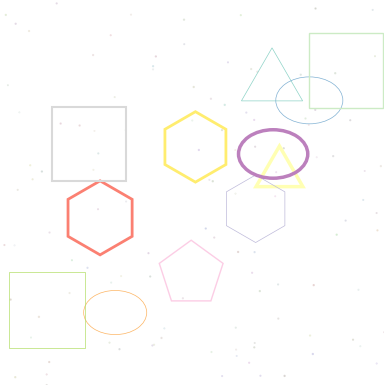[{"shape": "triangle", "thickness": 0.5, "radius": 0.46, "center": [0.707, 0.784]}, {"shape": "triangle", "thickness": 2.5, "radius": 0.35, "center": [0.726, 0.55]}, {"shape": "hexagon", "thickness": 0.5, "radius": 0.44, "center": [0.664, 0.458]}, {"shape": "hexagon", "thickness": 2, "radius": 0.48, "center": [0.26, 0.434]}, {"shape": "oval", "thickness": 0.5, "radius": 0.44, "center": [0.803, 0.739]}, {"shape": "oval", "thickness": 0.5, "radius": 0.41, "center": [0.299, 0.188]}, {"shape": "square", "thickness": 0.5, "radius": 0.49, "center": [0.122, 0.194]}, {"shape": "pentagon", "thickness": 1, "radius": 0.44, "center": [0.497, 0.289]}, {"shape": "square", "thickness": 1.5, "radius": 0.48, "center": [0.231, 0.626]}, {"shape": "oval", "thickness": 2.5, "radius": 0.45, "center": [0.709, 0.6]}, {"shape": "square", "thickness": 1, "radius": 0.49, "center": [0.899, 0.817]}, {"shape": "hexagon", "thickness": 2, "radius": 0.46, "center": [0.508, 0.618]}]